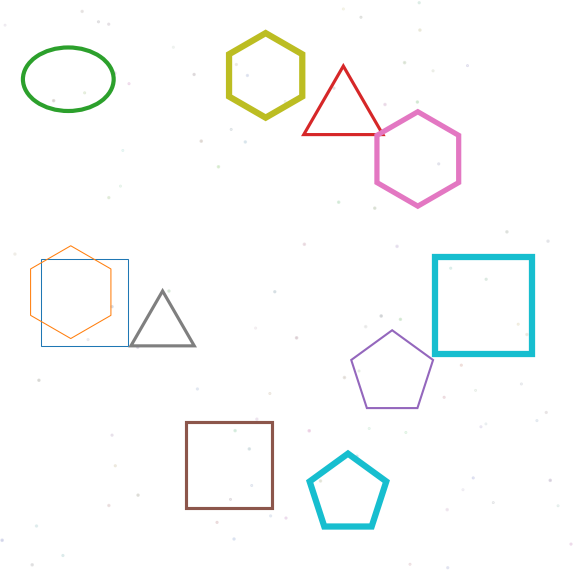[{"shape": "square", "thickness": 0.5, "radius": 0.38, "center": [0.147, 0.475]}, {"shape": "hexagon", "thickness": 0.5, "radius": 0.4, "center": [0.123, 0.493]}, {"shape": "oval", "thickness": 2, "radius": 0.39, "center": [0.118, 0.862]}, {"shape": "triangle", "thickness": 1.5, "radius": 0.4, "center": [0.595, 0.806]}, {"shape": "pentagon", "thickness": 1, "radius": 0.37, "center": [0.679, 0.353]}, {"shape": "square", "thickness": 1.5, "radius": 0.37, "center": [0.397, 0.193]}, {"shape": "hexagon", "thickness": 2.5, "radius": 0.41, "center": [0.723, 0.724]}, {"shape": "triangle", "thickness": 1.5, "radius": 0.32, "center": [0.282, 0.432]}, {"shape": "hexagon", "thickness": 3, "radius": 0.37, "center": [0.46, 0.869]}, {"shape": "pentagon", "thickness": 3, "radius": 0.35, "center": [0.603, 0.144]}, {"shape": "square", "thickness": 3, "radius": 0.42, "center": [0.837, 0.47]}]